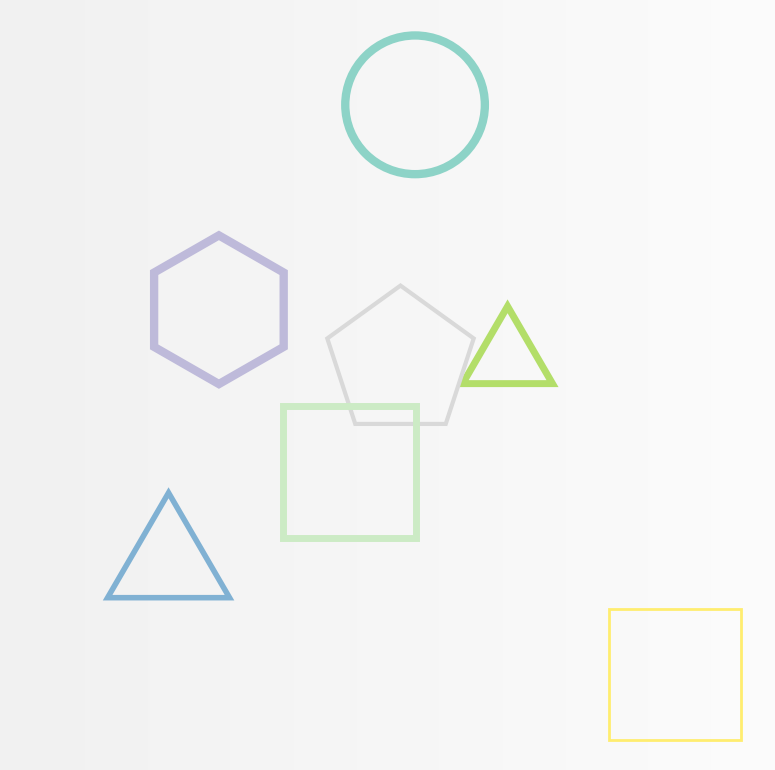[{"shape": "circle", "thickness": 3, "radius": 0.45, "center": [0.536, 0.864]}, {"shape": "hexagon", "thickness": 3, "radius": 0.48, "center": [0.282, 0.598]}, {"shape": "triangle", "thickness": 2, "radius": 0.45, "center": [0.217, 0.269]}, {"shape": "triangle", "thickness": 2.5, "radius": 0.33, "center": [0.655, 0.535]}, {"shape": "pentagon", "thickness": 1.5, "radius": 0.5, "center": [0.517, 0.53]}, {"shape": "square", "thickness": 2.5, "radius": 0.43, "center": [0.451, 0.387]}, {"shape": "square", "thickness": 1, "radius": 0.43, "center": [0.871, 0.124]}]